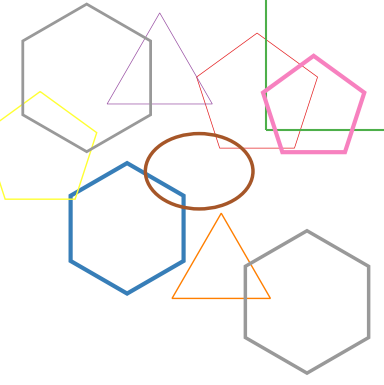[{"shape": "pentagon", "thickness": 0.5, "radius": 0.83, "center": [0.668, 0.749]}, {"shape": "hexagon", "thickness": 3, "radius": 0.85, "center": [0.33, 0.407]}, {"shape": "square", "thickness": 1.5, "radius": 0.91, "center": [0.874, 0.844]}, {"shape": "triangle", "thickness": 0.5, "radius": 0.79, "center": [0.415, 0.809]}, {"shape": "triangle", "thickness": 1, "radius": 0.74, "center": [0.575, 0.299]}, {"shape": "pentagon", "thickness": 1, "radius": 0.77, "center": [0.104, 0.608]}, {"shape": "oval", "thickness": 2.5, "radius": 0.7, "center": [0.517, 0.555]}, {"shape": "pentagon", "thickness": 3, "radius": 0.69, "center": [0.815, 0.717]}, {"shape": "hexagon", "thickness": 2.5, "radius": 0.92, "center": [0.797, 0.216]}, {"shape": "hexagon", "thickness": 2, "radius": 0.96, "center": [0.225, 0.798]}]